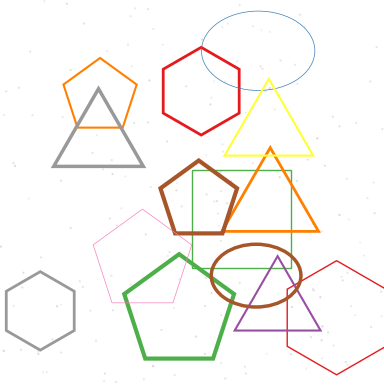[{"shape": "hexagon", "thickness": 2, "radius": 0.57, "center": [0.523, 0.763]}, {"shape": "hexagon", "thickness": 1, "radius": 0.74, "center": [0.874, 0.175]}, {"shape": "oval", "thickness": 0.5, "radius": 0.74, "center": [0.671, 0.868]}, {"shape": "square", "thickness": 1, "radius": 0.64, "center": [0.627, 0.431]}, {"shape": "pentagon", "thickness": 3, "radius": 0.75, "center": [0.465, 0.19]}, {"shape": "triangle", "thickness": 1.5, "radius": 0.64, "center": [0.721, 0.206]}, {"shape": "pentagon", "thickness": 1.5, "radius": 0.5, "center": [0.26, 0.749]}, {"shape": "triangle", "thickness": 2, "radius": 0.72, "center": [0.702, 0.471]}, {"shape": "triangle", "thickness": 1.5, "radius": 0.66, "center": [0.698, 0.662]}, {"shape": "oval", "thickness": 2.5, "radius": 0.58, "center": [0.665, 0.284]}, {"shape": "pentagon", "thickness": 3, "radius": 0.52, "center": [0.516, 0.478]}, {"shape": "pentagon", "thickness": 0.5, "radius": 0.67, "center": [0.37, 0.322]}, {"shape": "triangle", "thickness": 2.5, "radius": 0.67, "center": [0.256, 0.635]}, {"shape": "hexagon", "thickness": 2, "radius": 0.51, "center": [0.105, 0.192]}]